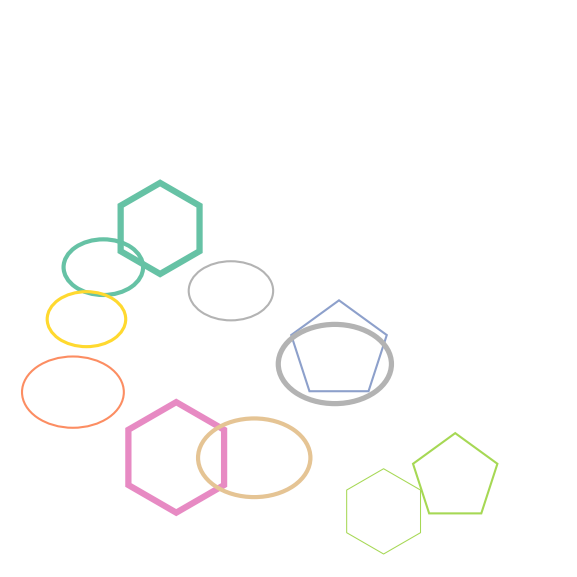[{"shape": "oval", "thickness": 2, "radius": 0.34, "center": [0.179, 0.537]}, {"shape": "hexagon", "thickness": 3, "radius": 0.39, "center": [0.277, 0.604]}, {"shape": "oval", "thickness": 1, "radius": 0.44, "center": [0.126, 0.32]}, {"shape": "pentagon", "thickness": 1, "radius": 0.44, "center": [0.587, 0.392]}, {"shape": "hexagon", "thickness": 3, "radius": 0.48, "center": [0.305, 0.207]}, {"shape": "pentagon", "thickness": 1, "radius": 0.38, "center": [0.788, 0.172]}, {"shape": "hexagon", "thickness": 0.5, "radius": 0.37, "center": [0.664, 0.114]}, {"shape": "oval", "thickness": 1.5, "radius": 0.34, "center": [0.15, 0.446]}, {"shape": "oval", "thickness": 2, "radius": 0.49, "center": [0.44, 0.206]}, {"shape": "oval", "thickness": 2.5, "radius": 0.49, "center": [0.58, 0.369]}, {"shape": "oval", "thickness": 1, "radius": 0.37, "center": [0.4, 0.496]}]